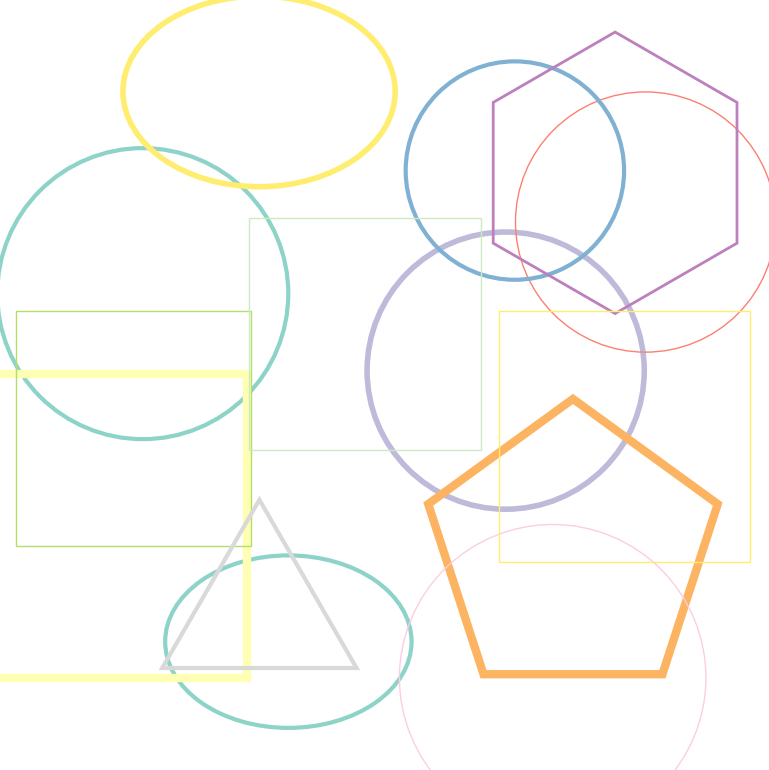[{"shape": "oval", "thickness": 1.5, "radius": 0.8, "center": [0.375, 0.167]}, {"shape": "circle", "thickness": 1.5, "radius": 0.94, "center": [0.185, 0.619]}, {"shape": "square", "thickness": 3, "radius": 0.99, "center": [0.123, 0.317]}, {"shape": "circle", "thickness": 2, "radius": 0.9, "center": [0.657, 0.519]}, {"shape": "circle", "thickness": 0.5, "radius": 0.84, "center": [0.838, 0.712]}, {"shape": "circle", "thickness": 1.5, "radius": 0.71, "center": [0.669, 0.778]}, {"shape": "pentagon", "thickness": 3, "radius": 0.99, "center": [0.744, 0.284]}, {"shape": "square", "thickness": 0.5, "radius": 0.76, "center": [0.173, 0.443]}, {"shape": "circle", "thickness": 0.5, "radius": 1.0, "center": [0.718, 0.12]}, {"shape": "triangle", "thickness": 1.5, "radius": 0.73, "center": [0.337, 0.205]}, {"shape": "hexagon", "thickness": 1, "radius": 0.91, "center": [0.799, 0.776]}, {"shape": "square", "thickness": 0.5, "radius": 0.75, "center": [0.474, 0.567]}, {"shape": "oval", "thickness": 2, "radius": 0.88, "center": [0.336, 0.881]}, {"shape": "square", "thickness": 0.5, "radius": 0.81, "center": [0.811, 0.434]}]